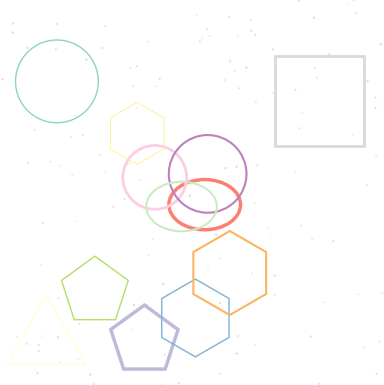[{"shape": "circle", "thickness": 1, "radius": 0.54, "center": [0.148, 0.789]}, {"shape": "triangle", "thickness": 0.5, "radius": 0.6, "center": [0.12, 0.113]}, {"shape": "pentagon", "thickness": 2.5, "radius": 0.46, "center": [0.375, 0.116]}, {"shape": "oval", "thickness": 2.5, "radius": 0.47, "center": [0.532, 0.468]}, {"shape": "hexagon", "thickness": 1, "radius": 0.5, "center": [0.507, 0.174]}, {"shape": "hexagon", "thickness": 1.5, "radius": 0.55, "center": [0.597, 0.291]}, {"shape": "pentagon", "thickness": 1, "radius": 0.46, "center": [0.246, 0.243]}, {"shape": "circle", "thickness": 2, "radius": 0.41, "center": [0.402, 0.539]}, {"shape": "square", "thickness": 2, "radius": 0.58, "center": [0.83, 0.737]}, {"shape": "circle", "thickness": 1.5, "radius": 0.5, "center": [0.539, 0.548]}, {"shape": "oval", "thickness": 1.5, "radius": 0.46, "center": [0.472, 0.464]}, {"shape": "hexagon", "thickness": 0.5, "radius": 0.4, "center": [0.356, 0.654]}]